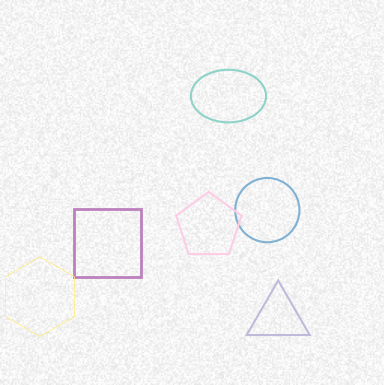[{"shape": "oval", "thickness": 1.5, "radius": 0.49, "center": [0.593, 0.751]}, {"shape": "triangle", "thickness": 1.5, "radius": 0.47, "center": [0.723, 0.177]}, {"shape": "circle", "thickness": 1.5, "radius": 0.42, "center": [0.694, 0.454]}, {"shape": "pentagon", "thickness": 1.5, "radius": 0.45, "center": [0.542, 0.412]}, {"shape": "square", "thickness": 2, "radius": 0.44, "center": [0.278, 0.369]}, {"shape": "hexagon", "thickness": 0.5, "radius": 0.52, "center": [0.104, 0.23]}]